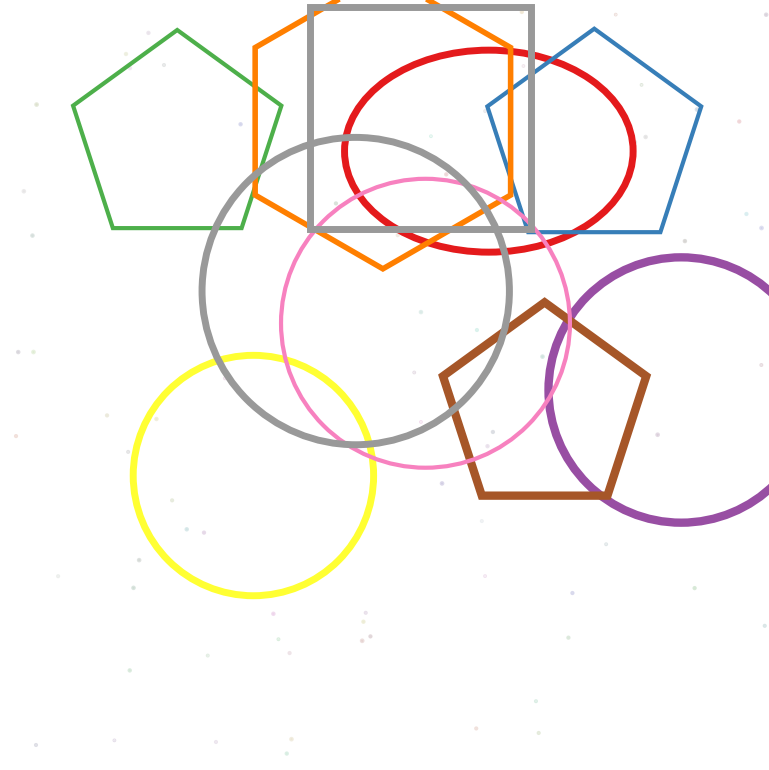[{"shape": "oval", "thickness": 2.5, "radius": 0.94, "center": [0.635, 0.804]}, {"shape": "pentagon", "thickness": 1.5, "radius": 0.73, "center": [0.772, 0.817]}, {"shape": "pentagon", "thickness": 1.5, "radius": 0.71, "center": [0.23, 0.819]}, {"shape": "circle", "thickness": 3, "radius": 0.86, "center": [0.885, 0.493]}, {"shape": "hexagon", "thickness": 2, "radius": 0.96, "center": [0.497, 0.842]}, {"shape": "circle", "thickness": 2.5, "radius": 0.78, "center": [0.329, 0.382]}, {"shape": "pentagon", "thickness": 3, "radius": 0.69, "center": [0.707, 0.469]}, {"shape": "circle", "thickness": 1.5, "radius": 0.94, "center": [0.553, 0.58]}, {"shape": "circle", "thickness": 2.5, "radius": 1.0, "center": [0.462, 0.622]}, {"shape": "square", "thickness": 2.5, "radius": 0.72, "center": [0.546, 0.846]}]